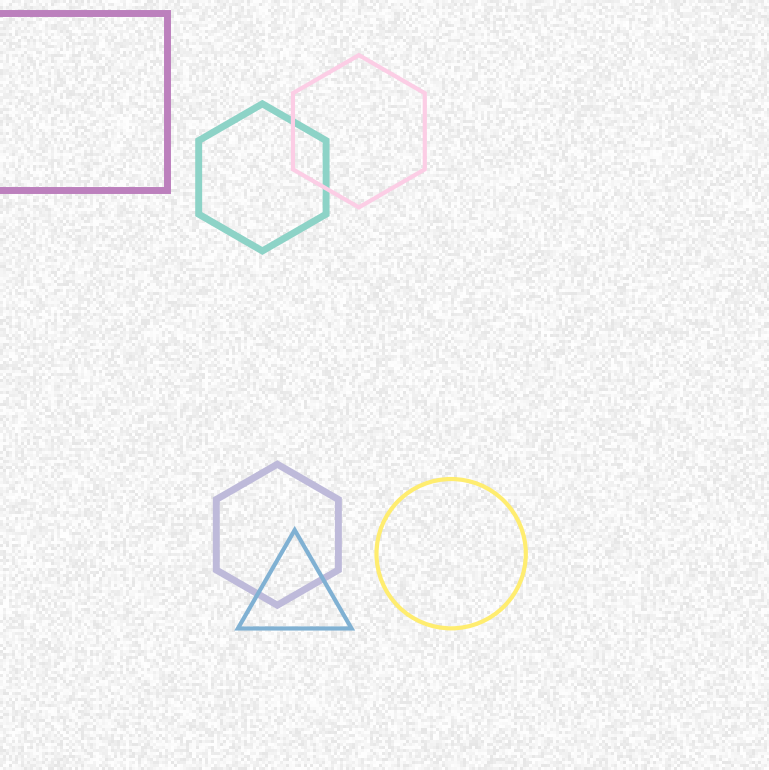[{"shape": "hexagon", "thickness": 2.5, "radius": 0.48, "center": [0.341, 0.77]}, {"shape": "hexagon", "thickness": 2.5, "radius": 0.46, "center": [0.36, 0.306]}, {"shape": "triangle", "thickness": 1.5, "radius": 0.43, "center": [0.383, 0.226]}, {"shape": "hexagon", "thickness": 1.5, "radius": 0.49, "center": [0.466, 0.83]}, {"shape": "square", "thickness": 2.5, "radius": 0.57, "center": [0.102, 0.868]}, {"shape": "circle", "thickness": 1.5, "radius": 0.48, "center": [0.586, 0.281]}]